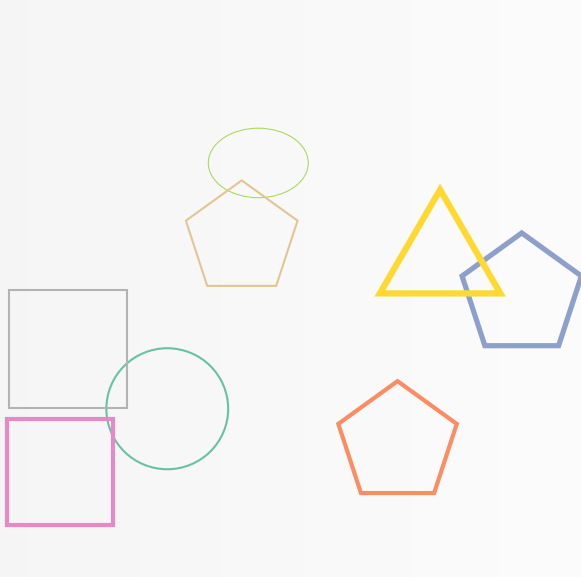[{"shape": "circle", "thickness": 1, "radius": 0.52, "center": [0.288, 0.291]}, {"shape": "pentagon", "thickness": 2, "radius": 0.54, "center": [0.684, 0.232]}, {"shape": "pentagon", "thickness": 2.5, "radius": 0.54, "center": [0.898, 0.488]}, {"shape": "square", "thickness": 2, "radius": 0.46, "center": [0.103, 0.182]}, {"shape": "oval", "thickness": 0.5, "radius": 0.43, "center": [0.444, 0.717]}, {"shape": "triangle", "thickness": 3, "radius": 0.6, "center": [0.757, 0.551]}, {"shape": "pentagon", "thickness": 1, "radius": 0.5, "center": [0.416, 0.586]}, {"shape": "square", "thickness": 1, "radius": 0.51, "center": [0.117, 0.395]}]